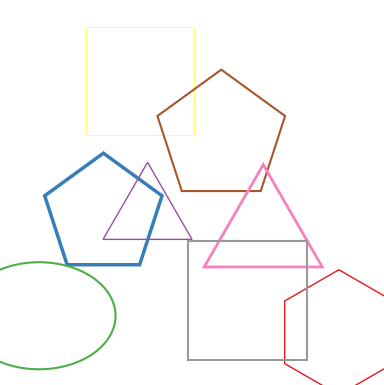[{"shape": "hexagon", "thickness": 1, "radius": 0.81, "center": [0.88, 0.137]}, {"shape": "pentagon", "thickness": 2.5, "radius": 0.8, "center": [0.268, 0.442]}, {"shape": "oval", "thickness": 1.5, "radius": 0.99, "center": [0.101, 0.18]}, {"shape": "triangle", "thickness": 1, "radius": 0.67, "center": [0.383, 0.445]}, {"shape": "square", "thickness": 0.5, "radius": 0.7, "center": [0.364, 0.789]}, {"shape": "pentagon", "thickness": 1.5, "radius": 0.87, "center": [0.575, 0.645]}, {"shape": "triangle", "thickness": 2, "radius": 0.89, "center": [0.684, 0.395]}, {"shape": "square", "thickness": 1.5, "radius": 0.77, "center": [0.643, 0.219]}]